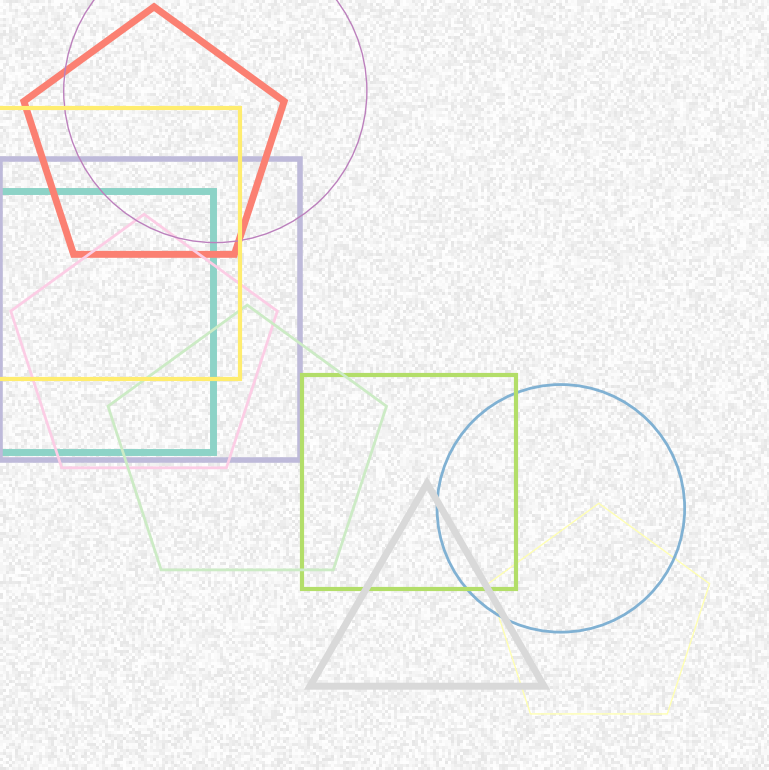[{"shape": "square", "thickness": 2.5, "radius": 0.85, "center": [0.107, 0.583]}, {"shape": "pentagon", "thickness": 0.5, "radius": 0.76, "center": [0.778, 0.195]}, {"shape": "square", "thickness": 2, "radius": 0.98, "center": [0.195, 0.598]}, {"shape": "pentagon", "thickness": 2.5, "radius": 0.89, "center": [0.2, 0.813]}, {"shape": "circle", "thickness": 1, "radius": 0.8, "center": [0.728, 0.34]}, {"shape": "square", "thickness": 1.5, "radius": 0.69, "center": [0.531, 0.374]}, {"shape": "pentagon", "thickness": 1, "radius": 0.91, "center": [0.187, 0.54]}, {"shape": "triangle", "thickness": 2.5, "radius": 0.88, "center": [0.555, 0.197]}, {"shape": "circle", "thickness": 0.5, "radius": 0.98, "center": [0.28, 0.882]}, {"shape": "pentagon", "thickness": 1, "radius": 0.95, "center": [0.321, 0.414]}, {"shape": "square", "thickness": 1.5, "radius": 0.88, "center": [0.135, 0.684]}]